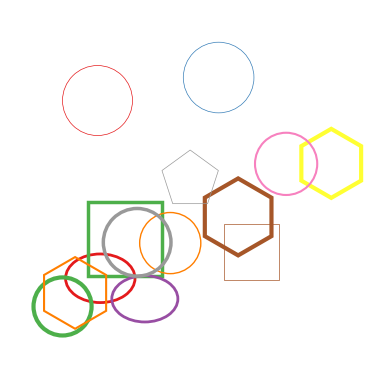[{"shape": "circle", "thickness": 0.5, "radius": 0.45, "center": [0.253, 0.739]}, {"shape": "oval", "thickness": 2, "radius": 0.45, "center": [0.26, 0.277]}, {"shape": "circle", "thickness": 0.5, "radius": 0.46, "center": [0.568, 0.799]}, {"shape": "circle", "thickness": 3, "radius": 0.38, "center": [0.162, 0.204]}, {"shape": "square", "thickness": 2.5, "radius": 0.48, "center": [0.325, 0.38]}, {"shape": "oval", "thickness": 2, "radius": 0.43, "center": [0.376, 0.224]}, {"shape": "hexagon", "thickness": 1.5, "radius": 0.47, "center": [0.195, 0.239]}, {"shape": "circle", "thickness": 1, "radius": 0.4, "center": [0.442, 0.369]}, {"shape": "hexagon", "thickness": 3, "radius": 0.45, "center": [0.86, 0.576]}, {"shape": "hexagon", "thickness": 3, "radius": 0.5, "center": [0.619, 0.437]}, {"shape": "square", "thickness": 0.5, "radius": 0.36, "center": [0.653, 0.346]}, {"shape": "circle", "thickness": 1.5, "radius": 0.4, "center": [0.743, 0.574]}, {"shape": "pentagon", "thickness": 0.5, "radius": 0.38, "center": [0.494, 0.533]}, {"shape": "circle", "thickness": 2.5, "radius": 0.44, "center": [0.356, 0.371]}]